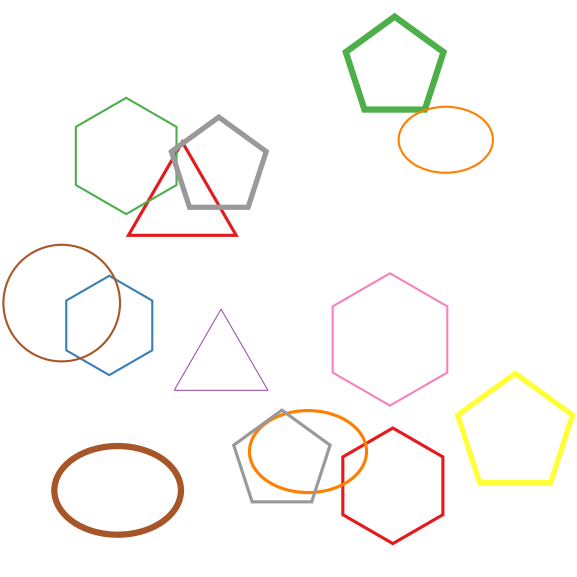[{"shape": "hexagon", "thickness": 1.5, "radius": 0.5, "center": [0.68, 0.158]}, {"shape": "triangle", "thickness": 1.5, "radius": 0.54, "center": [0.316, 0.645]}, {"shape": "hexagon", "thickness": 1, "radius": 0.43, "center": [0.189, 0.436]}, {"shape": "pentagon", "thickness": 3, "radius": 0.44, "center": [0.683, 0.881]}, {"shape": "hexagon", "thickness": 1, "radius": 0.5, "center": [0.218, 0.729]}, {"shape": "triangle", "thickness": 0.5, "radius": 0.47, "center": [0.383, 0.37]}, {"shape": "oval", "thickness": 1.5, "radius": 0.51, "center": [0.533, 0.217]}, {"shape": "oval", "thickness": 1, "radius": 0.41, "center": [0.772, 0.757]}, {"shape": "pentagon", "thickness": 2.5, "radius": 0.52, "center": [0.892, 0.248]}, {"shape": "oval", "thickness": 3, "radius": 0.55, "center": [0.204, 0.15]}, {"shape": "circle", "thickness": 1, "radius": 0.5, "center": [0.107, 0.474]}, {"shape": "hexagon", "thickness": 1, "radius": 0.57, "center": [0.675, 0.411]}, {"shape": "pentagon", "thickness": 2.5, "radius": 0.43, "center": [0.379, 0.71]}, {"shape": "pentagon", "thickness": 1.5, "radius": 0.44, "center": [0.488, 0.201]}]